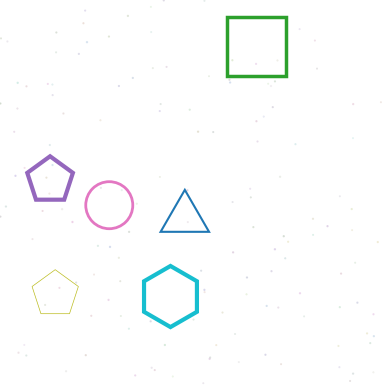[{"shape": "triangle", "thickness": 1.5, "radius": 0.36, "center": [0.48, 0.434]}, {"shape": "square", "thickness": 2.5, "radius": 0.38, "center": [0.666, 0.88]}, {"shape": "pentagon", "thickness": 3, "radius": 0.31, "center": [0.13, 0.532]}, {"shape": "circle", "thickness": 2, "radius": 0.31, "center": [0.284, 0.467]}, {"shape": "pentagon", "thickness": 0.5, "radius": 0.32, "center": [0.143, 0.236]}, {"shape": "hexagon", "thickness": 3, "radius": 0.4, "center": [0.443, 0.23]}]